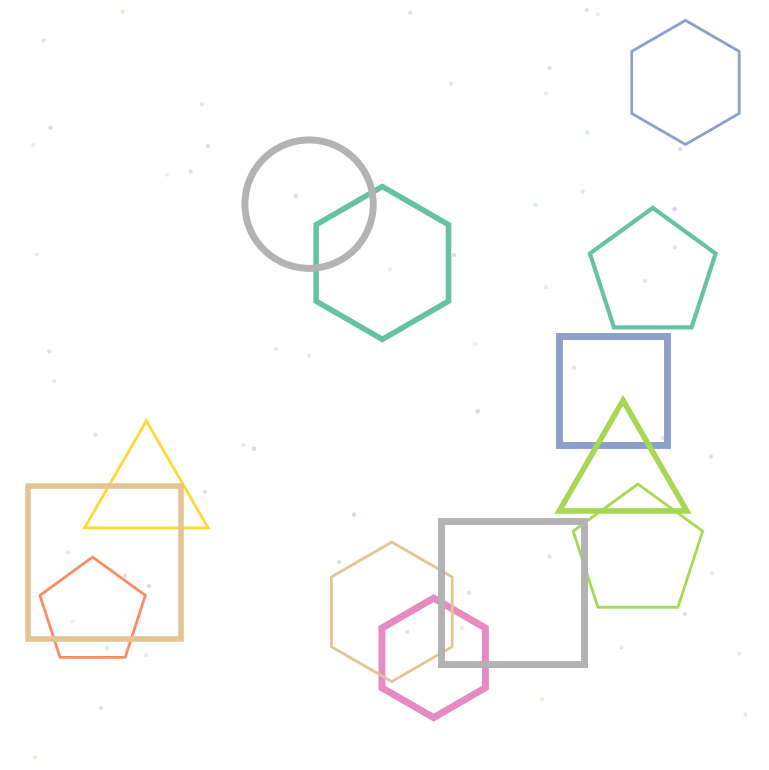[{"shape": "pentagon", "thickness": 1.5, "radius": 0.43, "center": [0.848, 0.644]}, {"shape": "hexagon", "thickness": 2, "radius": 0.5, "center": [0.497, 0.659]}, {"shape": "pentagon", "thickness": 1, "radius": 0.36, "center": [0.12, 0.205]}, {"shape": "square", "thickness": 2.5, "radius": 0.35, "center": [0.796, 0.492]}, {"shape": "hexagon", "thickness": 1, "radius": 0.4, "center": [0.89, 0.893]}, {"shape": "hexagon", "thickness": 2.5, "radius": 0.39, "center": [0.563, 0.146]}, {"shape": "triangle", "thickness": 2, "radius": 0.48, "center": [0.809, 0.384]}, {"shape": "pentagon", "thickness": 1, "radius": 0.44, "center": [0.828, 0.283]}, {"shape": "triangle", "thickness": 1, "radius": 0.46, "center": [0.19, 0.361]}, {"shape": "square", "thickness": 2, "radius": 0.49, "center": [0.136, 0.269]}, {"shape": "hexagon", "thickness": 1, "radius": 0.45, "center": [0.509, 0.205]}, {"shape": "circle", "thickness": 2.5, "radius": 0.42, "center": [0.401, 0.735]}, {"shape": "square", "thickness": 2.5, "radius": 0.46, "center": [0.666, 0.231]}]